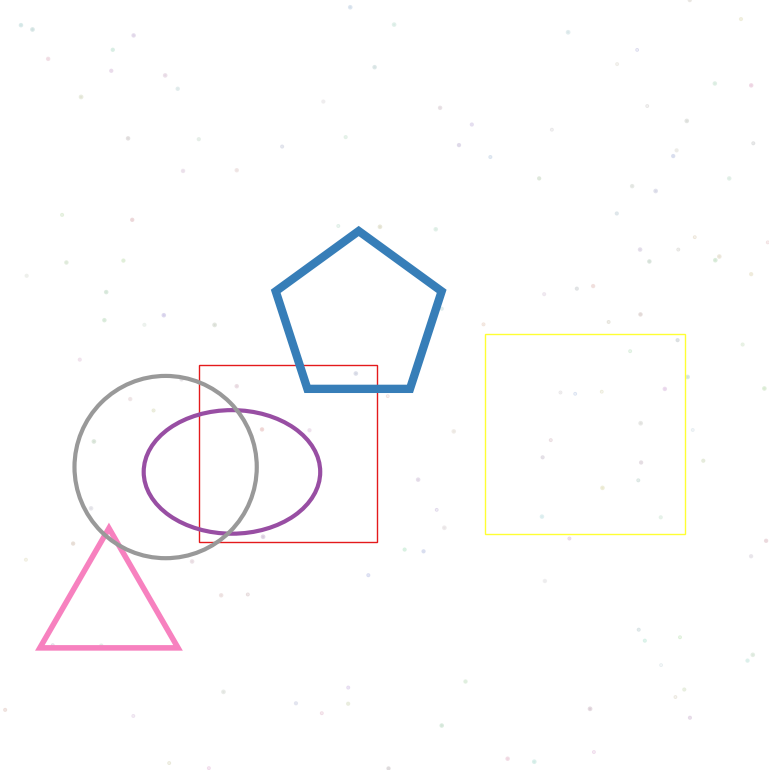[{"shape": "square", "thickness": 0.5, "radius": 0.58, "center": [0.374, 0.411]}, {"shape": "pentagon", "thickness": 3, "radius": 0.57, "center": [0.466, 0.587]}, {"shape": "oval", "thickness": 1.5, "radius": 0.57, "center": [0.301, 0.387]}, {"shape": "square", "thickness": 0.5, "radius": 0.65, "center": [0.76, 0.436]}, {"shape": "triangle", "thickness": 2, "radius": 0.52, "center": [0.141, 0.21]}, {"shape": "circle", "thickness": 1.5, "radius": 0.59, "center": [0.215, 0.393]}]